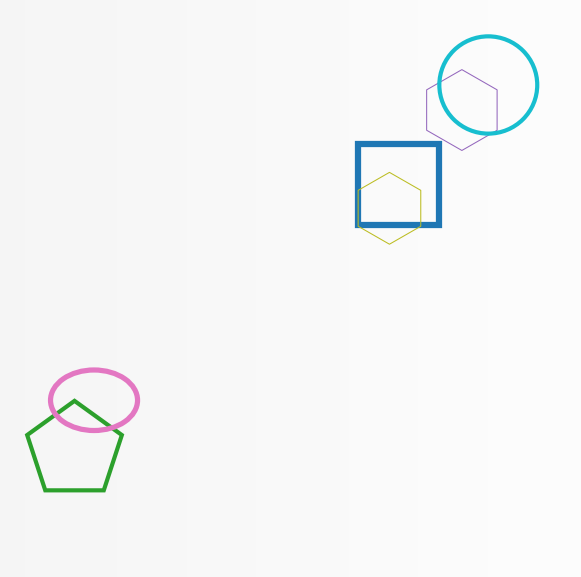[{"shape": "square", "thickness": 3, "radius": 0.35, "center": [0.685, 0.68]}, {"shape": "pentagon", "thickness": 2, "radius": 0.43, "center": [0.128, 0.219]}, {"shape": "hexagon", "thickness": 0.5, "radius": 0.35, "center": [0.795, 0.809]}, {"shape": "oval", "thickness": 2.5, "radius": 0.37, "center": [0.162, 0.306]}, {"shape": "hexagon", "thickness": 0.5, "radius": 0.31, "center": [0.67, 0.638]}, {"shape": "circle", "thickness": 2, "radius": 0.42, "center": [0.84, 0.852]}]